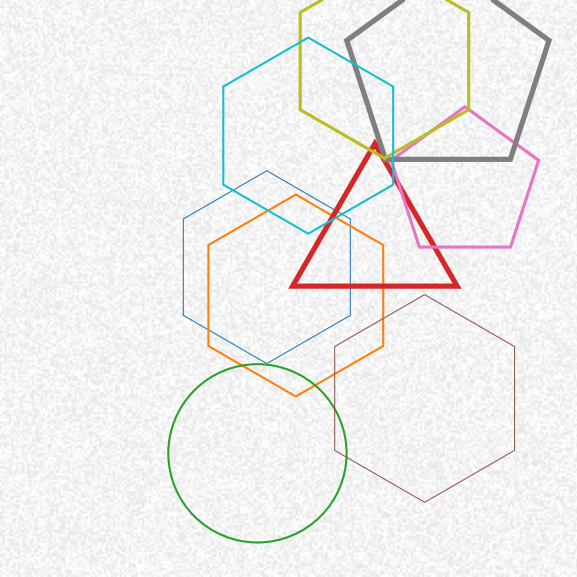[{"shape": "hexagon", "thickness": 0.5, "radius": 0.83, "center": [0.462, 0.536]}, {"shape": "hexagon", "thickness": 1, "radius": 0.87, "center": [0.512, 0.487]}, {"shape": "circle", "thickness": 1, "radius": 0.77, "center": [0.446, 0.214]}, {"shape": "triangle", "thickness": 2.5, "radius": 0.82, "center": [0.649, 0.586]}, {"shape": "hexagon", "thickness": 0.5, "radius": 0.9, "center": [0.735, 0.309]}, {"shape": "pentagon", "thickness": 1.5, "radius": 0.67, "center": [0.805, 0.68]}, {"shape": "pentagon", "thickness": 2.5, "radius": 0.92, "center": [0.776, 0.872]}, {"shape": "hexagon", "thickness": 1.5, "radius": 0.84, "center": [0.666, 0.893]}, {"shape": "hexagon", "thickness": 1, "radius": 0.85, "center": [0.534, 0.764]}]